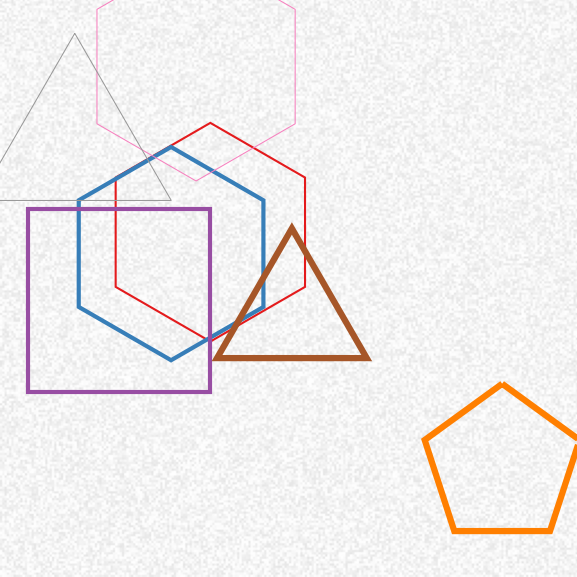[{"shape": "hexagon", "thickness": 1, "radius": 0.95, "center": [0.364, 0.597]}, {"shape": "hexagon", "thickness": 2, "radius": 0.92, "center": [0.296, 0.56]}, {"shape": "square", "thickness": 2, "radius": 0.79, "center": [0.206, 0.479]}, {"shape": "pentagon", "thickness": 3, "radius": 0.7, "center": [0.87, 0.194]}, {"shape": "triangle", "thickness": 3, "radius": 0.75, "center": [0.505, 0.454]}, {"shape": "hexagon", "thickness": 0.5, "radius": 0.99, "center": [0.34, 0.884]}, {"shape": "triangle", "thickness": 0.5, "radius": 0.96, "center": [0.129, 0.748]}]